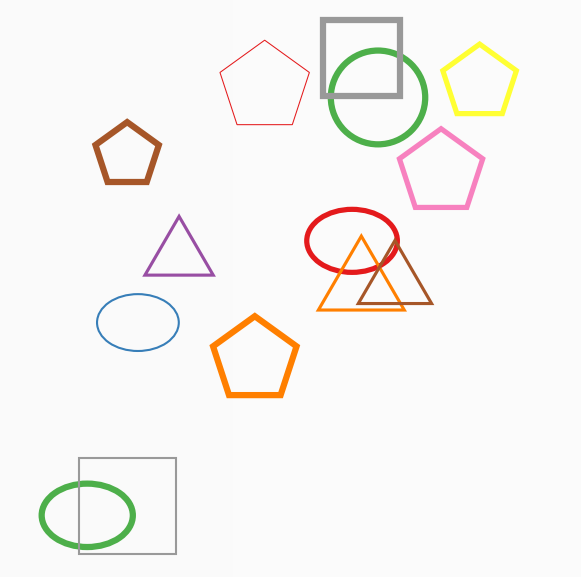[{"shape": "oval", "thickness": 2.5, "radius": 0.39, "center": [0.606, 0.582]}, {"shape": "pentagon", "thickness": 0.5, "radius": 0.4, "center": [0.455, 0.849]}, {"shape": "oval", "thickness": 1, "radius": 0.35, "center": [0.237, 0.441]}, {"shape": "circle", "thickness": 3, "radius": 0.41, "center": [0.65, 0.83]}, {"shape": "oval", "thickness": 3, "radius": 0.39, "center": [0.15, 0.107]}, {"shape": "triangle", "thickness": 1.5, "radius": 0.34, "center": [0.308, 0.557]}, {"shape": "triangle", "thickness": 1.5, "radius": 0.43, "center": [0.622, 0.505]}, {"shape": "pentagon", "thickness": 3, "radius": 0.38, "center": [0.438, 0.376]}, {"shape": "pentagon", "thickness": 2.5, "radius": 0.33, "center": [0.825, 0.856]}, {"shape": "triangle", "thickness": 1.5, "radius": 0.36, "center": [0.679, 0.51]}, {"shape": "pentagon", "thickness": 3, "radius": 0.29, "center": [0.219, 0.73]}, {"shape": "pentagon", "thickness": 2.5, "radius": 0.38, "center": [0.759, 0.701]}, {"shape": "square", "thickness": 3, "radius": 0.33, "center": [0.622, 0.899]}, {"shape": "square", "thickness": 1, "radius": 0.42, "center": [0.219, 0.123]}]